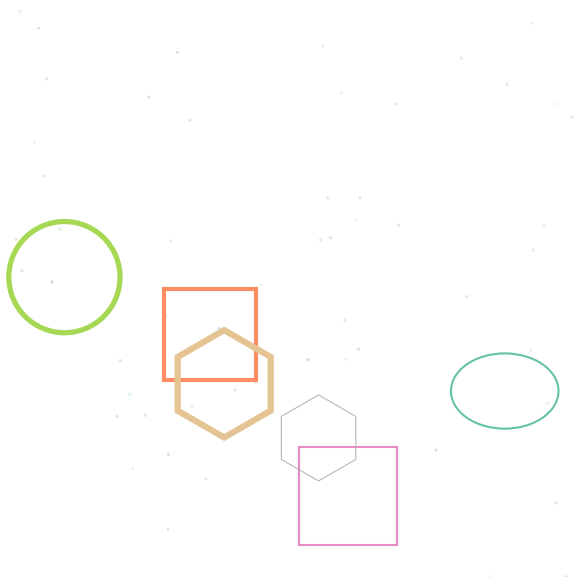[{"shape": "oval", "thickness": 1, "radius": 0.47, "center": [0.874, 0.322]}, {"shape": "square", "thickness": 2, "radius": 0.4, "center": [0.364, 0.42]}, {"shape": "square", "thickness": 1, "radius": 0.42, "center": [0.603, 0.14]}, {"shape": "circle", "thickness": 2.5, "radius": 0.48, "center": [0.112, 0.519]}, {"shape": "hexagon", "thickness": 3, "radius": 0.46, "center": [0.388, 0.335]}, {"shape": "hexagon", "thickness": 0.5, "radius": 0.37, "center": [0.552, 0.241]}]